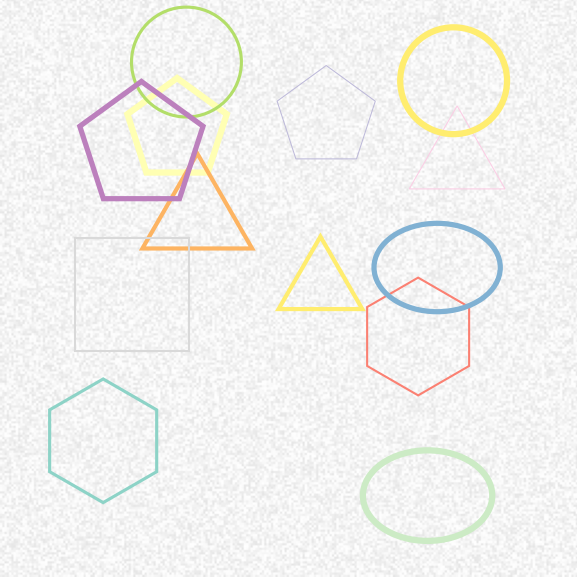[{"shape": "hexagon", "thickness": 1.5, "radius": 0.54, "center": [0.179, 0.236]}, {"shape": "pentagon", "thickness": 3, "radius": 0.45, "center": [0.307, 0.774]}, {"shape": "pentagon", "thickness": 0.5, "radius": 0.45, "center": [0.565, 0.796]}, {"shape": "hexagon", "thickness": 1, "radius": 0.51, "center": [0.724, 0.416]}, {"shape": "oval", "thickness": 2.5, "radius": 0.55, "center": [0.757, 0.536]}, {"shape": "triangle", "thickness": 2, "radius": 0.55, "center": [0.342, 0.624]}, {"shape": "circle", "thickness": 1.5, "radius": 0.48, "center": [0.323, 0.892]}, {"shape": "triangle", "thickness": 0.5, "radius": 0.48, "center": [0.792, 0.72]}, {"shape": "square", "thickness": 1, "radius": 0.49, "center": [0.229, 0.489]}, {"shape": "pentagon", "thickness": 2.5, "radius": 0.56, "center": [0.245, 0.746]}, {"shape": "oval", "thickness": 3, "radius": 0.56, "center": [0.74, 0.141]}, {"shape": "triangle", "thickness": 2, "radius": 0.42, "center": [0.555, 0.506]}, {"shape": "circle", "thickness": 3, "radius": 0.46, "center": [0.785, 0.859]}]